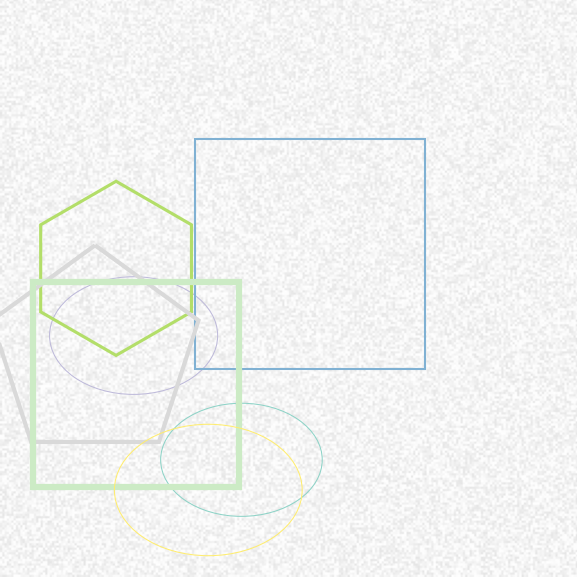[{"shape": "oval", "thickness": 0.5, "radius": 0.7, "center": [0.418, 0.203]}, {"shape": "oval", "thickness": 0.5, "radius": 0.73, "center": [0.231, 0.418]}, {"shape": "square", "thickness": 1, "radius": 1.0, "center": [0.537, 0.559]}, {"shape": "hexagon", "thickness": 1.5, "radius": 0.75, "center": [0.201, 0.534]}, {"shape": "pentagon", "thickness": 2, "radius": 0.94, "center": [0.165, 0.386]}, {"shape": "square", "thickness": 3, "radius": 0.89, "center": [0.235, 0.333]}, {"shape": "oval", "thickness": 0.5, "radius": 0.81, "center": [0.361, 0.151]}]